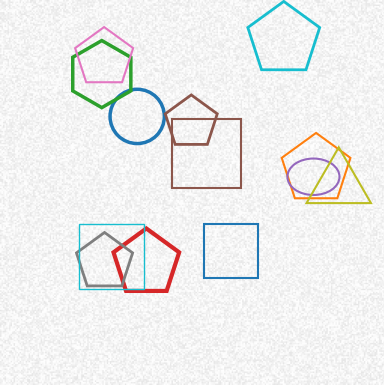[{"shape": "circle", "thickness": 2.5, "radius": 0.35, "center": [0.356, 0.698]}, {"shape": "square", "thickness": 1.5, "radius": 0.35, "center": [0.601, 0.347]}, {"shape": "pentagon", "thickness": 1.5, "radius": 0.47, "center": [0.821, 0.561]}, {"shape": "hexagon", "thickness": 2.5, "radius": 0.44, "center": [0.264, 0.808]}, {"shape": "pentagon", "thickness": 3, "radius": 0.45, "center": [0.38, 0.317]}, {"shape": "oval", "thickness": 1.5, "radius": 0.34, "center": [0.814, 0.541]}, {"shape": "square", "thickness": 1.5, "radius": 0.45, "center": [0.535, 0.601]}, {"shape": "pentagon", "thickness": 2, "radius": 0.36, "center": [0.497, 0.682]}, {"shape": "pentagon", "thickness": 1.5, "radius": 0.4, "center": [0.27, 0.851]}, {"shape": "pentagon", "thickness": 2, "radius": 0.38, "center": [0.272, 0.319]}, {"shape": "triangle", "thickness": 1.5, "radius": 0.48, "center": [0.88, 0.521]}, {"shape": "square", "thickness": 1, "radius": 0.42, "center": [0.289, 0.334]}, {"shape": "pentagon", "thickness": 2, "radius": 0.49, "center": [0.737, 0.898]}]